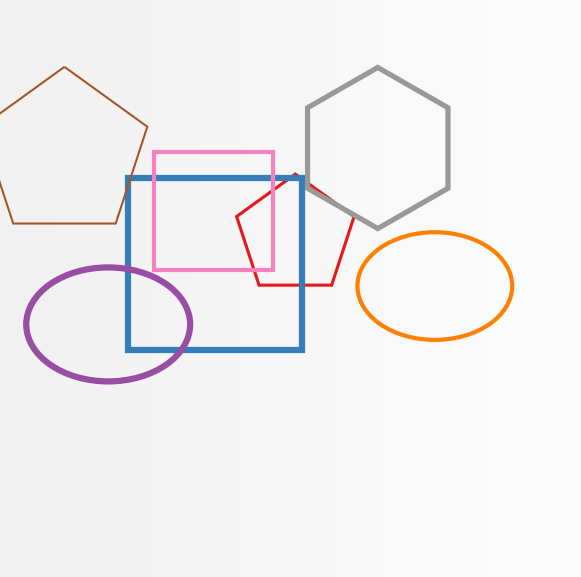[{"shape": "pentagon", "thickness": 1.5, "radius": 0.53, "center": [0.508, 0.591]}, {"shape": "square", "thickness": 3, "radius": 0.75, "center": [0.37, 0.542]}, {"shape": "oval", "thickness": 3, "radius": 0.7, "center": [0.186, 0.437]}, {"shape": "oval", "thickness": 2, "radius": 0.67, "center": [0.748, 0.504]}, {"shape": "pentagon", "thickness": 1, "radius": 0.75, "center": [0.111, 0.733]}, {"shape": "square", "thickness": 2, "radius": 0.51, "center": [0.368, 0.633]}, {"shape": "hexagon", "thickness": 2.5, "radius": 0.7, "center": [0.65, 0.743]}]